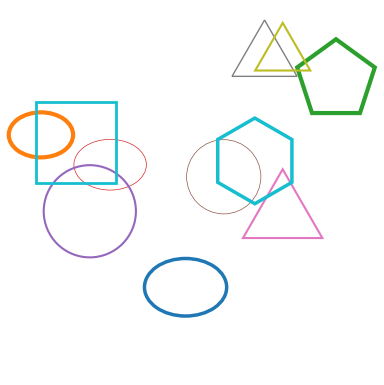[{"shape": "oval", "thickness": 2.5, "radius": 0.53, "center": [0.482, 0.254]}, {"shape": "oval", "thickness": 3, "radius": 0.42, "center": [0.106, 0.65]}, {"shape": "pentagon", "thickness": 3, "radius": 0.53, "center": [0.873, 0.792]}, {"shape": "oval", "thickness": 0.5, "radius": 0.47, "center": [0.286, 0.572]}, {"shape": "circle", "thickness": 1.5, "radius": 0.6, "center": [0.233, 0.451]}, {"shape": "circle", "thickness": 0.5, "radius": 0.48, "center": [0.581, 0.541]}, {"shape": "triangle", "thickness": 1.5, "radius": 0.6, "center": [0.734, 0.441]}, {"shape": "triangle", "thickness": 1, "radius": 0.49, "center": [0.687, 0.85]}, {"shape": "triangle", "thickness": 1.5, "radius": 0.41, "center": [0.734, 0.858]}, {"shape": "square", "thickness": 2, "radius": 0.52, "center": [0.198, 0.629]}, {"shape": "hexagon", "thickness": 2.5, "radius": 0.56, "center": [0.662, 0.582]}]